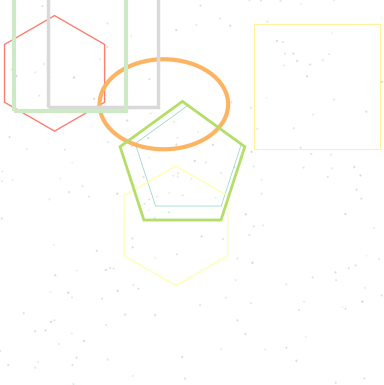[{"shape": "pentagon", "thickness": 0.5, "radius": 0.73, "center": [0.489, 0.582]}, {"shape": "hexagon", "thickness": 1, "radius": 0.78, "center": [0.457, 0.414]}, {"shape": "hexagon", "thickness": 1, "radius": 0.75, "center": [0.142, 0.809]}, {"shape": "oval", "thickness": 3, "radius": 0.83, "center": [0.426, 0.729]}, {"shape": "pentagon", "thickness": 2, "radius": 0.85, "center": [0.474, 0.566]}, {"shape": "square", "thickness": 2.5, "radius": 0.72, "center": [0.268, 0.865]}, {"shape": "square", "thickness": 3, "radius": 0.73, "center": [0.181, 0.857]}, {"shape": "square", "thickness": 0.5, "radius": 0.81, "center": [0.823, 0.775]}]